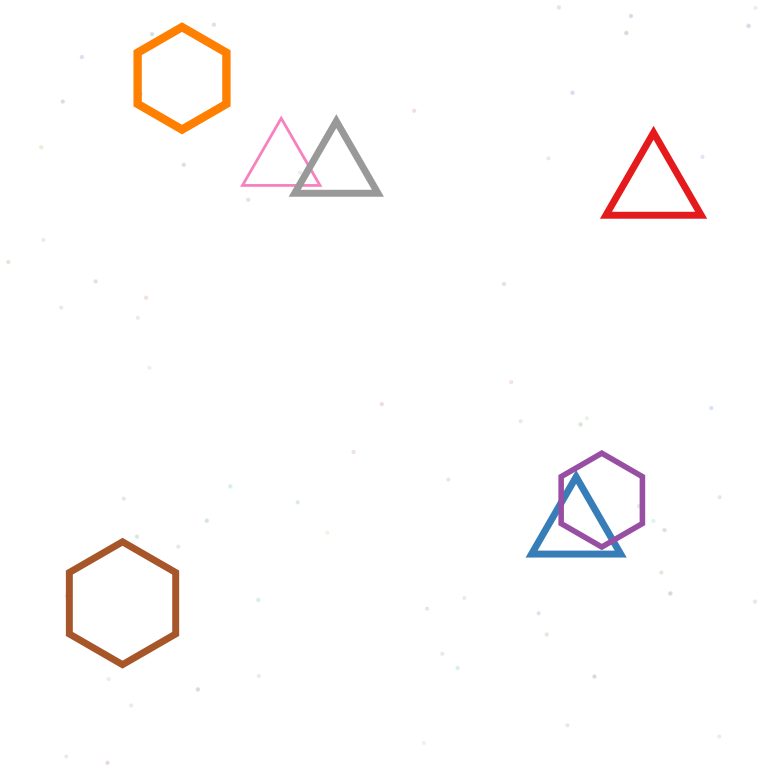[{"shape": "triangle", "thickness": 2.5, "radius": 0.36, "center": [0.849, 0.756]}, {"shape": "triangle", "thickness": 2.5, "radius": 0.33, "center": [0.748, 0.314]}, {"shape": "hexagon", "thickness": 2, "radius": 0.3, "center": [0.782, 0.351]}, {"shape": "hexagon", "thickness": 3, "radius": 0.33, "center": [0.236, 0.898]}, {"shape": "hexagon", "thickness": 2.5, "radius": 0.4, "center": [0.159, 0.217]}, {"shape": "triangle", "thickness": 1, "radius": 0.29, "center": [0.365, 0.788]}, {"shape": "triangle", "thickness": 2.5, "radius": 0.31, "center": [0.437, 0.78]}]